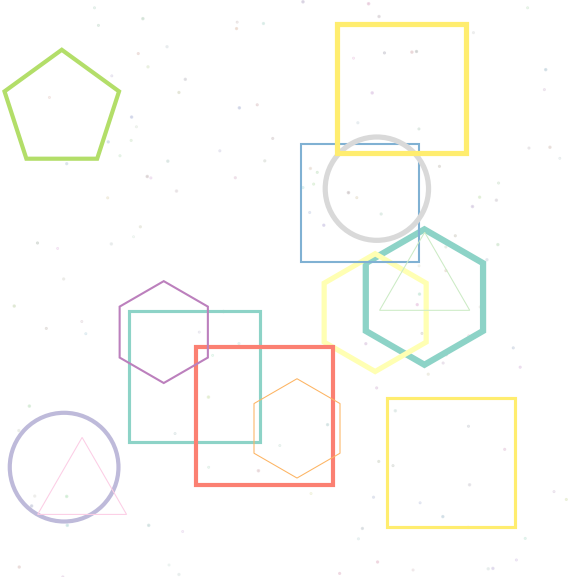[{"shape": "hexagon", "thickness": 3, "radius": 0.59, "center": [0.735, 0.485]}, {"shape": "square", "thickness": 1.5, "radius": 0.57, "center": [0.336, 0.348]}, {"shape": "hexagon", "thickness": 2.5, "radius": 0.51, "center": [0.65, 0.458]}, {"shape": "circle", "thickness": 2, "radius": 0.47, "center": [0.111, 0.19]}, {"shape": "square", "thickness": 2, "radius": 0.6, "center": [0.458, 0.279]}, {"shape": "square", "thickness": 1, "radius": 0.51, "center": [0.623, 0.647]}, {"shape": "hexagon", "thickness": 0.5, "radius": 0.43, "center": [0.514, 0.257]}, {"shape": "pentagon", "thickness": 2, "radius": 0.52, "center": [0.107, 0.809]}, {"shape": "triangle", "thickness": 0.5, "radius": 0.44, "center": [0.142, 0.153]}, {"shape": "circle", "thickness": 2.5, "radius": 0.45, "center": [0.653, 0.672]}, {"shape": "hexagon", "thickness": 1, "radius": 0.44, "center": [0.284, 0.424]}, {"shape": "triangle", "thickness": 0.5, "radius": 0.45, "center": [0.735, 0.507]}, {"shape": "square", "thickness": 1.5, "radius": 0.56, "center": [0.78, 0.198]}, {"shape": "square", "thickness": 2.5, "radius": 0.56, "center": [0.696, 0.846]}]